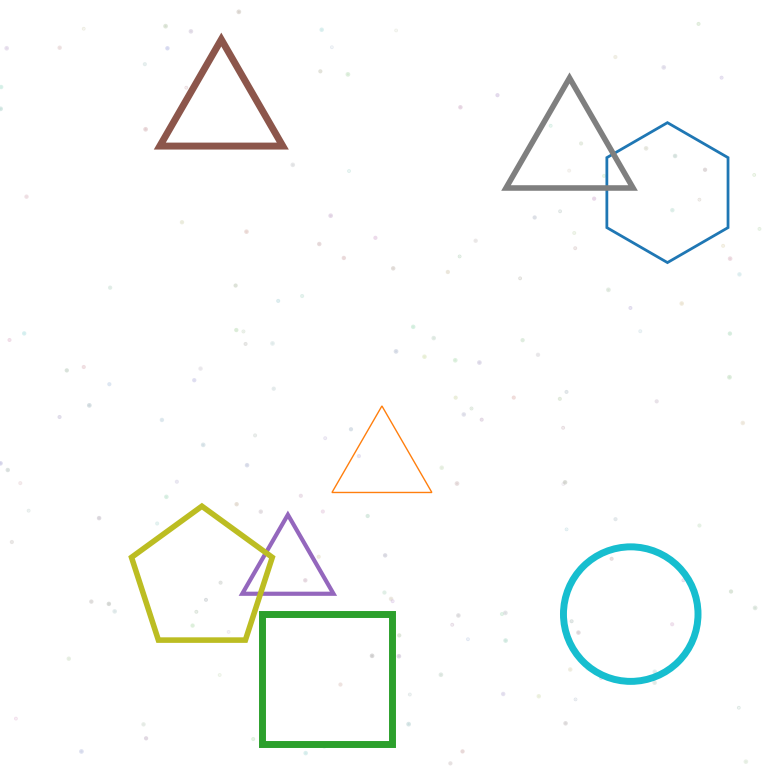[{"shape": "hexagon", "thickness": 1, "radius": 0.45, "center": [0.867, 0.75]}, {"shape": "triangle", "thickness": 0.5, "radius": 0.37, "center": [0.496, 0.398]}, {"shape": "square", "thickness": 2.5, "radius": 0.42, "center": [0.425, 0.118]}, {"shape": "triangle", "thickness": 1.5, "radius": 0.34, "center": [0.374, 0.263]}, {"shape": "triangle", "thickness": 2.5, "radius": 0.46, "center": [0.287, 0.856]}, {"shape": "triangle", "thickness": 2, "radius": 0.48, "center": [0.74, 0.803]}, {"shape": "pentagon", "thickness": 2, "radius": 0.48, "center": [0.262, 0.246]}, {"shape": "circle", "thickness": 2.5, "radius": 0.44, "center": [0.819, 0.202]}]